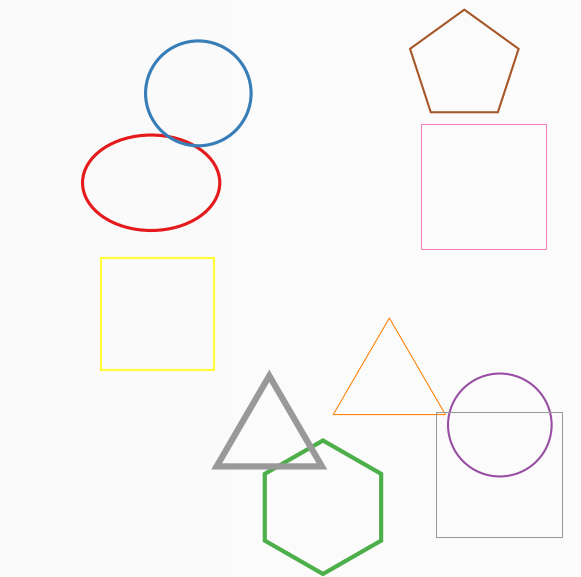[{"shape": "oval", "thickness": 1.5, "radius": 0.59, "center": [0.26, 0.683]}, {"shape": "circle", "thickness": 1.5, "radius": 0.45, "center": [0.341, 0.837]}, {"shape": "hexagon", "thickness": 2, "radius": 0.58, "center": [0.556, 0.121]}, {"shape": "circle", "thickness": 1, "radius": 0.45, "center": [0.86, 0.263]}, {"shape": "triangle", "thickness": 0.5, "radius": 0.56, "center": [0.67, 0.337]}, {"shape": "square", "thickness": 1, "radius": 0.48, "center": [0.271, 0.455]}, {"shape": "pentagon", "thickness": 1, "radius": 0.49, "center": [0.799, 0.884]}, {"shape": "square", "thickness": 0.5, "radius": 0.54, "center": [0.831, 0.676]}, {"shape": "triangle", "thickness": 3, "radius": 0.52, "center": [0.463, 0.244]}, {"shape": "square", "thickness": 0.5, "radius": 0.54, "center": [0.859, 0.177]}]